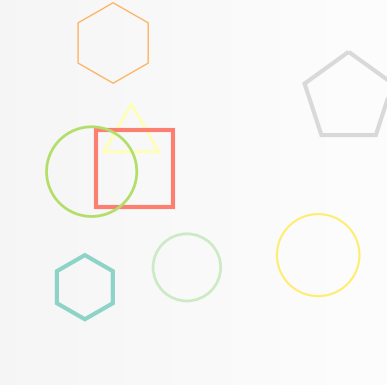[{"shape": "hexagon", "thickness": 3, "radius": 0.42, "center": [0.219, 0.254]}, {"shape": "triangle", "thickness": 2, "radius": 0.41, "center": [0.339, 0.647]}, {"shape": "square", "thickness": 3, "radius": 0.5, "center": [0.347, 0.563]}, {"shape": "hexagon", "thickness": 1, "radius": 0.52, "center": [0.292, 0.888]}, {"shape": "circle", "thickness": 2, "radius": 0.58, "center": [0.237, 0.554]}, {"shape": "pentagon", "thickness": 3, "radius": 0.6, "center": [0.9, 0.746]}, {"shape": "circle", "thickness": 2, "radius": 0.44, "center": [0.482, 0.305]}, {"shape": "circle", "thickness": 1.5, "radius": 0.53, "center": [0.821, 0.337]}]